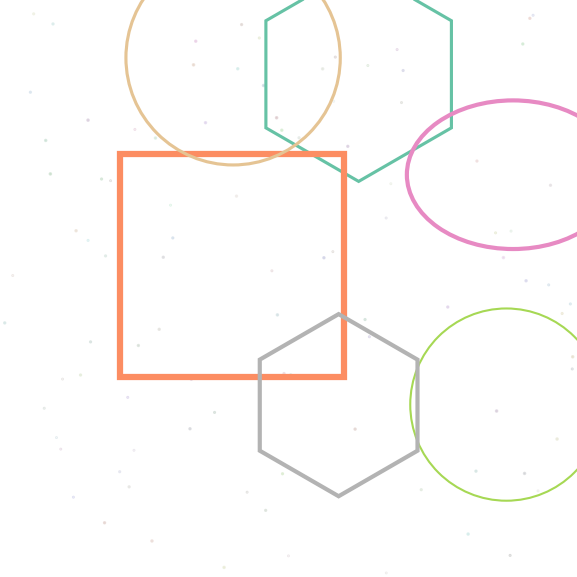[{"shape": "hexagon", "thickness": 1.5, "radius": 0.93, "center": [0.621, 0.87]}, {"shape": "square", "thickness": 3, "radius": 0.97, "center": [0.402, 0.539]}, {"shape": "oval", "thickness": 2, "radius": 0.92, "center": [0.888, 0.697]}, {"shape": "circle", "thickness": 1, "radius": 0.83, "center": [0.877, 0.299]}, {"shape": "circle", "thickness": 1.5, "radius": 0.93, "center": [0.404, 0.899]}, {"shape": "hexagon", "thickness": 2, "radius": 0.79, "center": [0.586, 0.298]}]